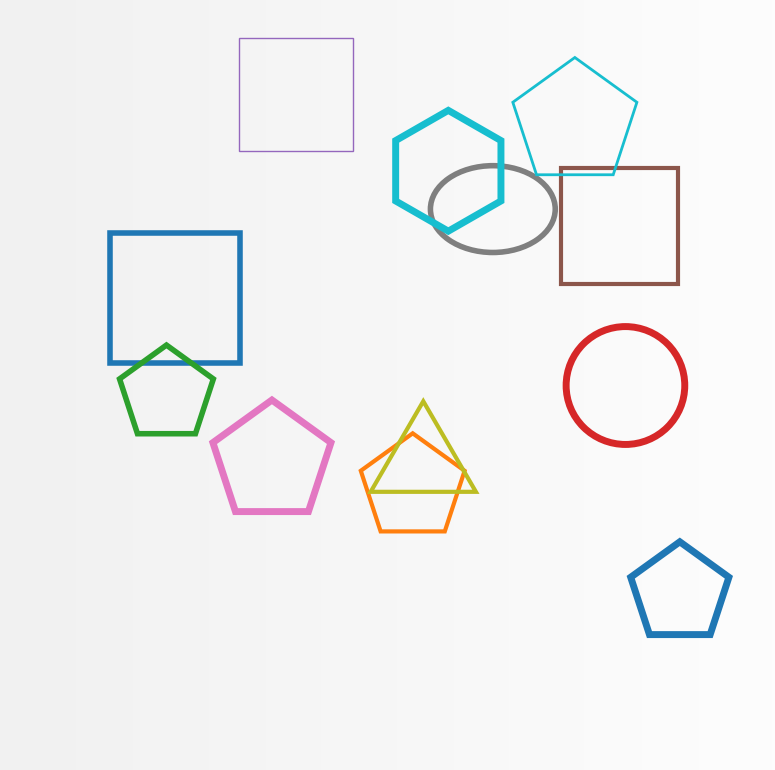[{"shape": "square", "thickness": 2, "radius": 0.42, "center": [0.226, 0.614]}, {"shape": "pentagon", "thickness": 2.5, "radius": 0.33, "center": [0.877, 0.23]}, {"shape": "pentagon", "thickness": 1.5, "radius": 0.35, "center": [0.533, 0.367]}, {"shape": "pentagon", "thickness": 2, "radius": 0.32, "center": [0.215, 0.488]}, {"shape": "circle", "thickness": 2.5, "radius": 0.38, "center": [0.807, 0.499]}, {"shape": "square", "thickness": 0.5, "radius": 0.37, "center": [0.381, 0.877]}, {"shape": "square", "thickness": 1.5, "radius": 0.38, "center": [0.799, 0.706]}, {"shape": "pentagon", "thickness": 2.5, "radius": 0.4, "center": [0.351, 0.4]}, {"shape": "oval", "thickness": 2, "radius": 0.4, "center": [0.636, 0.728]}, {"shape": "triangle", "thickness": 1.5, "radius": 0.39, "center": [0.546, 0.4]}, {"shape": "hexagon", "thickness": 2.5, "radius": 0.39, "center": [0.578, 0.778]}, {"shape": "pentagon", "thickness": 1, "radius": 0.42, "center": [0.742, 0.841]}]